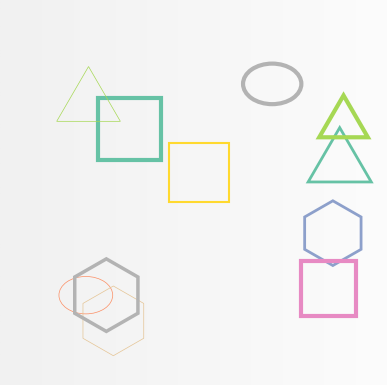[{"shape": "triangle", "thickness": 2, "radius": 0.47, "center": [0.877, 0.574]}, {"shape": "square", "thickness": 3, "radius": 0.4, "center": [0.334, 0.666]}, {"shape": "oval", "thickness": 0.5, "radius": 0.35, "center": [0.222, 0.233]}, {"shape": "hexagon", "thickness": 2, "radius": 0.42, "center": [0.859, 0.394]}, {"shape": "square", "thickness": 3, "radius": 0.36, "center": [0.849, 0.25]}, {"shape": "triangle", "thickness": 0.5, "radius": 0.47, "center": [0.228, 0.732]}, {"shape": "triangle", "thickness": 3, "radius": 0.36, "center": [0.887, 0.68]}, {"shape": "square", "thickness": 1.5, "radius": 0.39, "center": [0.513, 0.552]}, {"shape": "hexagon", "thickness": 0.5, "radius": 0.45, "center": [0.293, 0.167]}, {"shape": "oval", "thickness": 3, "radius": 0.38, "center": [0.702, 0.782]}, {"shape": "hexagon", "thickness": 2.5, "radius": 0.47, "center": [0.274, 0.233]}]